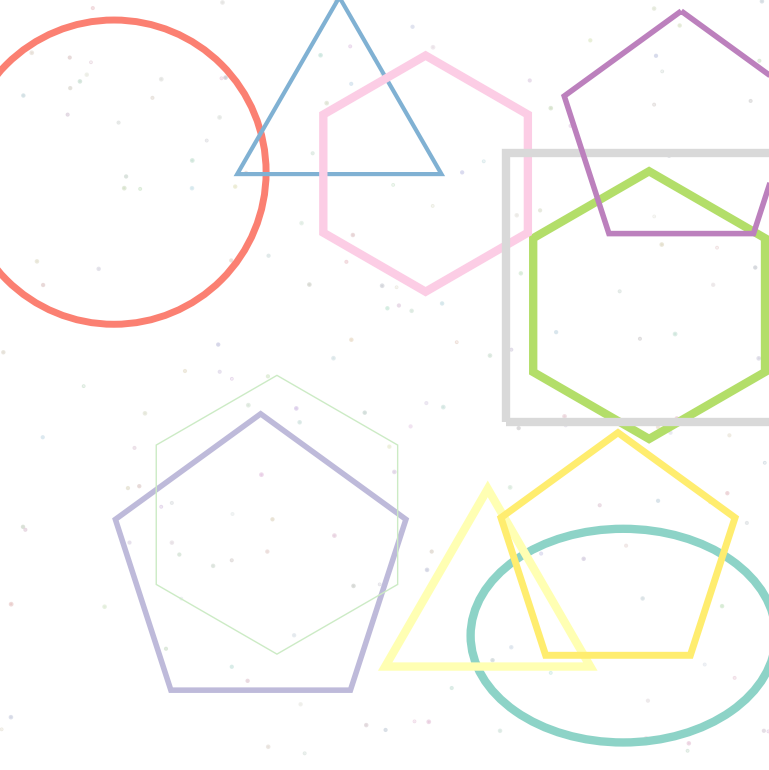[{"shape": "oval", "thickness": 3, "radius": 0.99, "center": [0.809, 0.175]}, {"shape": "triangle", "thickness": 3, "radius": 0.77, "center": [0.633, 0.211]}, {"shape": "pentagon", "thickness": 2, "radius": 0.99, "center": [0.339, 0.264]}, {"shape": "circle", "thickness": 2.5, "radius": 0.99, "center": [0.148, 0.776]}, {"shape": "triangle", "thickness": 1.5, "radius": 0.77, "center": [0.441, 0.85]}, {"shape": "hexagon", "thickness": 3, "radius": 0.87, "center": [0.843, 0.604]}, {"shape": "hexagon", "thickness": 3, "radius": 0.77, "center": [0.553, 0.775]}, {"shape": "square", "thickness": 3, "radius": 0.88, "center": [0.833, 0.627]}, {"shape": "pentagon", "thickness": 2, "radius": 0.8, "center": [0.885, 0.826]}, {"shape": "hexagon", "thickness": 0.5, "radius": 0.91, "center": [0.36, 0.332]}, {"shape": "pentagon", "thickness": 2.5, "radius": 0.8, "center": [0.803, 0.278]}]